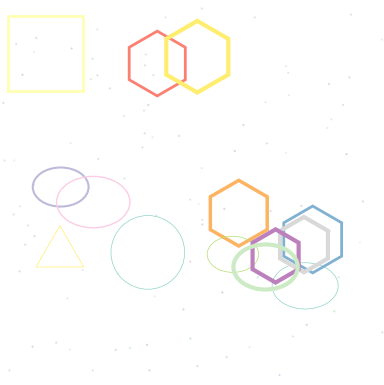[{"shape": "oval", "thickness": 0.5, "radius": 0.43, "center": [0.793, 0.257]}, {"shape": "circle", "thickness": 0.5, "radius": 0.48, "center": [0.384, 0.344]}, {"shape": "square", "thickness": 2, "radius": 0.49, "center": [0.119, 0.862]}, {"shape": "oval", "thickness": 1.5, "radius": 0.36, "center": [0.158, 0.514]}, {"shape": "hexagon", "thickness": 2, "radius": 0.42, "center": [0.408, 0.835]}, {"shape": "hexagon", "thickness": 2, "radius": 0.43, "center": [0.812, 0.378]}, {"shape": "hexagon", "thickness": 2.5, "radius": 0.43, "center": [0.62, 0.446]}, {"shape": "oval", "thickness": 0.5, "radius": 0.33, "center": [0.605, 0.339]}, {"shape": "oval", "thickness": 1, "radius": 0.48, "center": [0.242, 0.475]}, {"shape": "hexagon", "thickness": 3, "radius": 0.36, "center": [0.79, 0.365]}, {"shape": "hexagon", "thickness": 3, "radius": 0.35, "center": [0.716, 0.335]}, {"shape": "oval", "thickness": 3, "radius": 0.42, "center": [0.69, 0.307]}, {"shape": "triangle", "thickness": 0.5, "radius": 0.36, "center": [0.156, 0.342]}, {"shape": "hexagon", "thickness": 3, "radius": 0.46, "center": [0.512, 0.853]}]